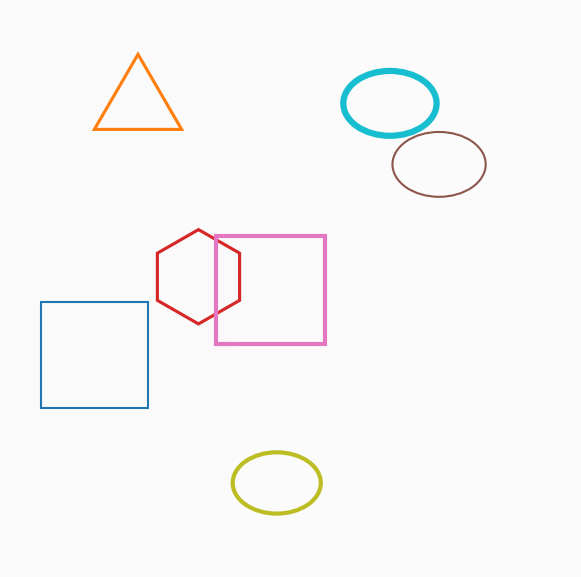[{"shape": "square", "thickness": 1, "radius": 0.46, "center": [0.163, 0.384]}, {"shape": "triangle", "thickness": 1.5, "radius": 0.43, "center": [0.237, 0.818]}, {"shape": "hexagon", "thickness": 1.5, "radius": 0.41, "center": [0.341, 0.52]}, {"shape": "oval", "thickness": 1, "radius": 0.4, "center": [0.755, 0.714]}, {"shape": "square", "thickness": 2, "radius": 0.47, "center": [0.465, 0.497]}, {"shape": "oval", "thickness": 2, "radius": 0.38, "center": [0.476, 0.163]}, {"shape": "oval", "thickness": 3, "radius": 0.4, "center": [0.671, 0.82]}]